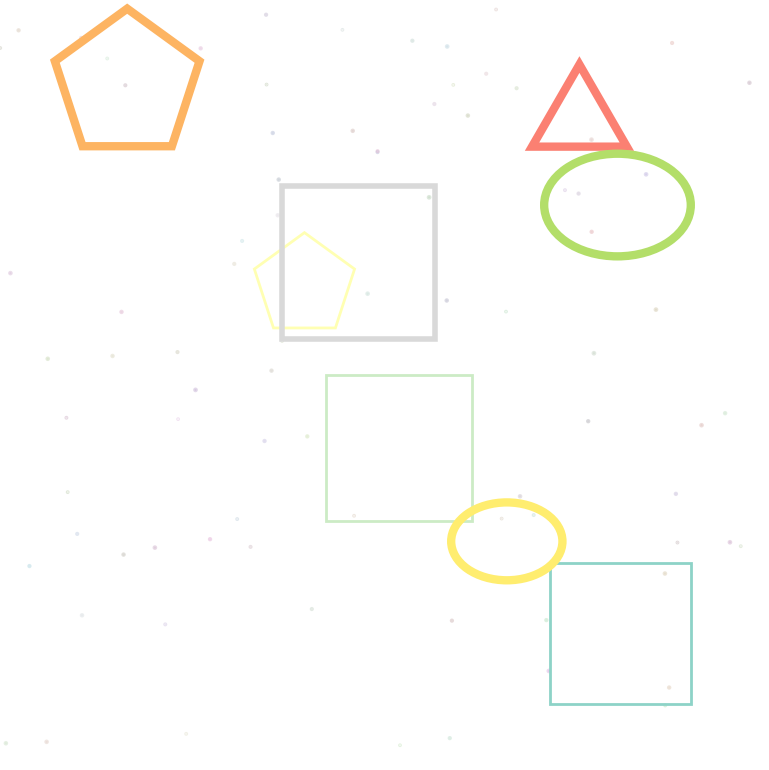[{"shape": "square", "thickness": 1, "radius": 0.46, "center": [0.806, 0.177]}, {"shape": "pentagon", "thickness": 1, "radius": 0.34, "center": [0.395, 0.629]}, {"shape": "triangle", "thickness": 3, "radius": 0.36, "center": [0.753, 0.845]}, {"shape": "pentagon", "thickness": 3, "radius": 0.49, "center": [0.165, 0.89]}, {"shape": "oval", "thickness": 3, "radius": 0.48, "center": [0.802, 0.734]}, {"shape": "square", "thickness": 2, "radius": 0.5, "center": [0.466, 0.659]}, {"shape": "square", "thickness": 1, "radius": 0.47, "center": [0.518, 0.418]}, {"shape": "oval", "thickness": 3, "radius": 0.36, "center": [0.658, 0.297]}]